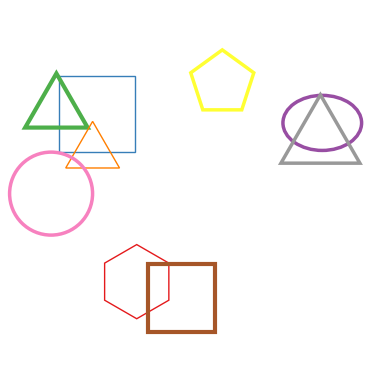[{"shape": "hexagon", "thickness": 1, "radius": 0.48, "center": [0.355, 0.268]}, {"shape": "square", "thickness": 1, "radius": 0.49, "center": [0.252, 0.704]}, {"shape": "triangle", "thickness": 3, "radius": 0.47, "center": [0.146, 0.715]}, {"shape": "oval", "thickness": 2.5, "radius": 0.51, "center": [0.837, 0.681]}, {"shape": "triangle", "thickness": 1, "radius": 0.4, "center": [0.241, 0.604]}, {"shape": "pentagon", "thickness": 2.5, "radius": 0.43, "center": [0.577, 0.784]}, {"shape": "square", "thickness": 3, "radius": 0.44, "center": [0.471, 0.226]}, {"shape": "circle", "thickness": 2.5, "radius": 0.54, "center": [0.133, 0.497]}, {"shape": "triangle", "thickness": 2.5, "radius": 0.59, "center": [0.832, 0.635]}]